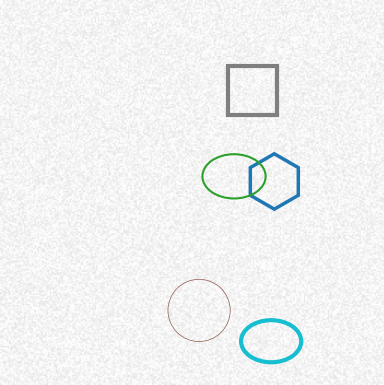[{"shape": "hexagon", "thickness": 2.5, "radius": 0.36, "center": [0.713, 0.529]}, {"shape": "oval", "thickness": 1.5, "radius": 0.41, "center": [0.608, 0.542]}, {"shape": "circle", "thickness": 0.5, "radius": 0.4, "center": [0.517, 0.194]}, {"shape": "square", "thickness": 3, "radius": 0.31, "center": [0.656, 0.765]}, {"shape": "oval", "thickness": 3, "radius": 0.39, "center": [0.704, 0.114]}]